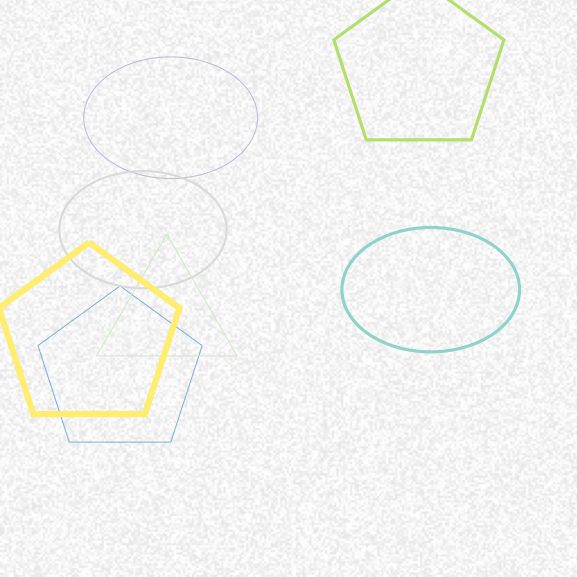[{"shape": "oval", "thickness": 1.5, "radius": 0.77, "center": [0.746, 0.498]}, {"shape": "oval", "thickness": 0.5, "radius": 0.75, "center": [0.295, 0.795]}, {"shape": "pentagon", "thickness": 0.5, "radius": 0.75, "center": [0.208, 0.354]}, {"shape": "pentagon", "thickness": 1.5, "radius": 0.77, "center": [0.725, 0.882]}, {"shape": "oval", "thickness": 1, "radius": 0.72, "center": [0.248, 0.601]}, {"shape": "triangle", "thickness": 0.5, "radius": 0.7, "center": [0.289, 0.453]}, {"shape": "pentagon", "thickness": 3, "radius": 0.82, "center": [0.154, 0.415]}]